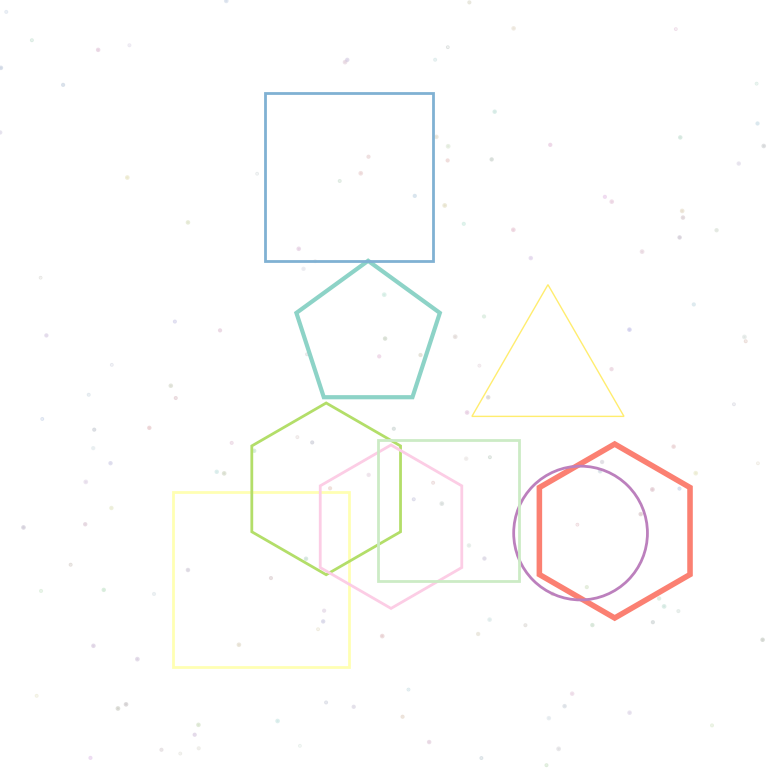[{"shape": "pentagon", "thickness": 1.5, "radius": 0.49, "center": [0.478, 0.563]}, {"shape": "square", "thickness": 1, "radius": 0.57, "center": [0.339, 0.247]}, {"shape": "hexagon", "thickness": 2, "radius": 0.56, "center": [0.798, 0.31]}, {"shape": "square", "thickness": 1, "radius": 0.55, "center": [0.453, 0.77]}, {"shape": "hexagon", "thickness": 1, "radius": 0.56, "center": [0.424, 0.365]}, {"shape": "hexagon", "thickness": 1, "radius": 0.53, "center": [0.508, 0.316]}, {"shape": "circle", "thickness": 1, "radius": 0.43, "center": [0.754, 0.308]}, {"shape": "square", "thickness": 1, "radius": 0.46, "center": [0.582, 0.337]}, {"shape": "triangle", "thickness": 0.5, "radius": 0.57, "center": [0.712, 0.516]}]